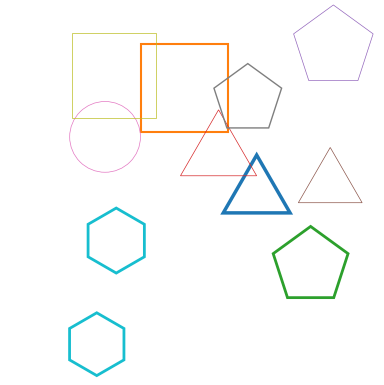[{"shape": "triangle", "thickness": 2.5, "radius": 0.5, "center": [0.667, 0.497]}, {"shape": "square", "thickness": 1.5, "radius": 0.57, "center": [0.479, 0.771]}, {"shape": "pentagon", "thickness": 2, "radius": 0.51, "center": [0.807, 0.31]}, {"shape": "triangle", "thickness": 0.5, "radius": 0.57, "center": [0.568, 0.601]}, {"shape": "pentagon", "thickness": 0.5, "radius": 0.54, "center": [0.866, 0.879]}, {"shape": "triangle", "thickness": 0.5, "radius": 0.48, "center": [0.858, 0.521]}, {"shape": "circle", "thickness": 0.5, "radius": 0.46, "center": [0.273, 0.644]}, {"shape": "pentagon", "thickness": 1, "radius": 0.46, "center": [0.644, 0.742]}, {"shape": "square", "thickness": 0.5, "radius": 0.55, "center": [0.296, 0.804]}, {"shape": "hexagon", "thickness": 2, "radius": 0.41, "center": [0.251, 0.106]}, {"shape": "hexagon", "thickness": 2, "radius": 0.42, "center": [0.302, 0.375]}]